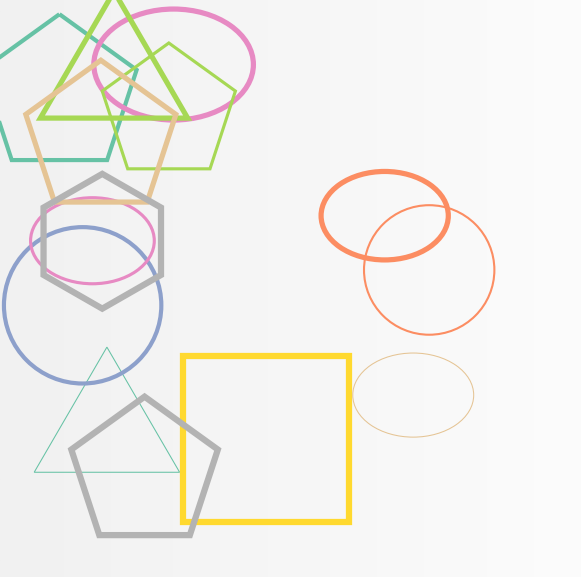[{"shape": "pentagon", "thickness": 2, "radius": 0.7, "center": [0.102, 0.835]}, {"shape": "triangle", "thickness": 0.5, "radius": 0.72, "center": [0.184, 0.254]}, {"shape": "oval", "thickness": 2.5, "radius": 0.55, "center": [0.662, 0.626]}, {"shape": "circle", "thickness": 1, "radius": 0.56, "center": [0.738, 0.532]}, {"shape": "circle", "thickness": 2, "radius": 0.68, "center": [0.142, 0.47]}, {"shape": "oval", "thickness": 2.5, "radius": 0.69, "center": [0.299, 0.887]}, {"shape": "oval", "thickness": 1.5, "radius": 0.53, "center": [0.159, 0.582]}, {"shape": "triangle", "thickness": 2.5, "radius": 0.73, "center": [0.196, 0.868]}, {"shape": "pentagon", "thickness": 1.5, "radius": 0.6, "center": [0.29, 0.804]}, {"shape": "square", "thickness": 3, "radius": 0.72, "center": [0.457, 0.239]}, {"shape": "oval", "thickness": 0.5, "radius": 0.52, "center": [0.711, 0.315]}, {"shape": "pentagon", "thickness": 2.5, "radius": 0.68, "center": [0.174, 0.759]}, {"shape": "pentagon", "thickness": 3, "radius": 0.66, "center": [0.249, 0.18]}, {"shape": "hexagon", "thickness": 3, "radius": 0.58, "center": [0.176, 0.581]}]